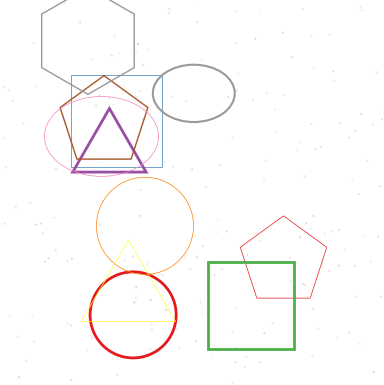[{"shape": "circle", "thickness": 2, "radius": 0.56, "center": [0.346, 0.182]}, {"shape": "pentagon", "thickness": 0.5, "radius": 0.59, "center": [0.736, 0.321]}, {"shape": "square", "thickness": 0.5, "radius": 0.59, "center": [0.302, 0.685]}, {"shape": "square", "thickness": 2, "radius": 0.56, "center": [0.652, 0.206]}, {"shape": "triangle", "thickness": 2, "radius": 0.55, "center": [0.284, 0.608]}, {"shape": "circle", "thickness": 0.5, "radius": 0.63, "center": [0.377, 0.413]}, {"shape": "triangle", "thickness": 0.5, "radius": 0.71, "center": [0.334, 0.236]}, {"shape": "pentagon", "thickness": 1, "radius": 0.6, "center": [0.27, 0.684]}, {"shape": "oval", "thickness": 0.5, "radius": 0.74, "center": [0.264, 0.646]}, {"shape": "oval", "thickness": 1.5, "radius": 0.53, "center": [0.503, 0.757]}, {"shape": "hexagon", "thickness": 1, "radius": 0.69, "center": [0.228, 0.894]}]